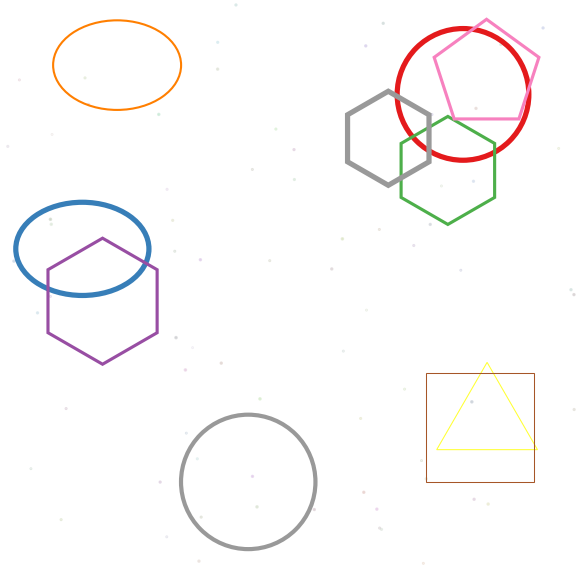[{"shape": "circle", "thickness": 2.5, "radius": 0.57, "center": [0.802, 0.836]}, {"shape": "oval", "thickness": 2.5, "radius": 0.58, "center": [0.143, 0.568]}, {"shape": "hexagon", "thickness": 1.5, "radius": 0.47, "center": [0.776, 0.704]}, {"shape": "hexagon", "thickness": 1.5, "radius": 0.55, "center": [0.178, 0.478]}, {"shape": "oval", "thickness": 1, "radius": 0.55, "center": [0.203, 0.886]}, {"shape": "triangle", "thickness": 0.5, "radius": 0.5, "center": [0.843, 0.271]}, {"shape": "square", "thickness": 0.5, "radius": 0.47, "center": [0.831, 0.259]}, {"shape": "pentagon", "thickness": 1.5, "radius": 0.48, "center": [0.842, 0.87]}, {"shape": "circle", "thickness": 2, "radius": 0.58, "center": [0.43, 0.165]}, {"shape": "hexagon", "thickness": 2.5, "radius": 0.41, "center": [0.672, 0.76]}]